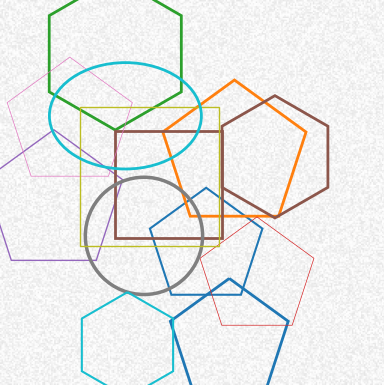[{"shape": "pentagon", "thickness": 2, "radius": 0.8, "center": [0.596, 0.116]}, {"shape": "pentagon", "thickness": 1.5, "radius": 0.77, "center": [0.535, 0.359]}, {"shape": "pentagon", "thickness": 2, "radius": 0.98, "center": [0.609, 0.597]}, {"shape": "hexagon", "thickness": 2, "radius": 0.99, "center": [0.299, 0.86]}, {"shape": "pentagon", "thickness": 0.5, "radius": 0.78, "center": [0.667, 0.281]}, {"shape": "pentagon", "thickness": 1, "radius": 0.94, "center": [0.14, 0.476]}, {"shape": "square", "thickness": 2, "radius": 0.7, "center": [0.438, 0.52]}, {"shape": "hexagon", "thickness": 2, "radius": 0.79, "center": [0.714, 0.593]}, {"shape": "pentagon", "thickness": 0.5, "radius": 0.85, "center": [0.181, 0.681]}, {"shape": "circle", "thickness": 2.5, "radius": 0.76, "center": [0.374, 0.387]}, {"shape": "square", "thickness": 1, "radius": 0.9, "center": [0.388, 0.541]}, {"shape": "oval", "thickness": 2, "radius": 0.99, "center": [0.326, 0.699]}, {"shape": "hexagon", "thickness": 1.5, "radius": 0.68, "center": [0.331, 0.104]}]